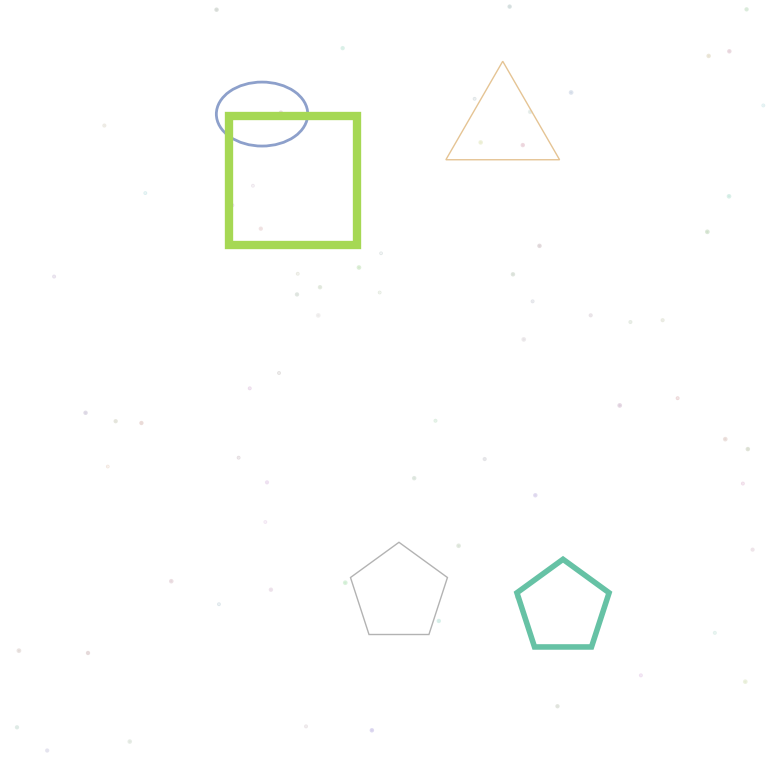[{"shape": "pentagon", "thickness": 2, "radius": 0.31, "center": [0.731, 0.211]}, {"shape": "oval", "thickness": 1, "radius": 0.3, "center": [0.34, 0.852]}, {"shape": "square", "thickness": 3, "radius": 0.42, "center": [0.381, 0.766]}, {"shape": "triangle", "thickness": 0.5, "radius": 0.43, "center": [0.653, 0.835]}, {"shape": "pentagon", "thickness": 0.5, "radius": 0.33, "center": [0.518, 0.23]}]